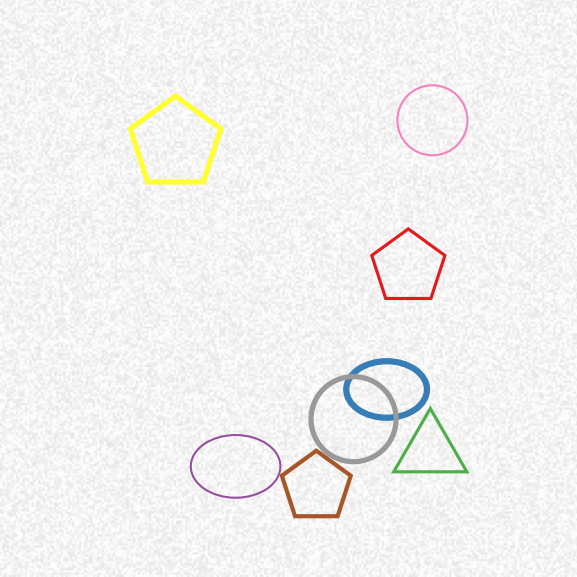[{"shape": "pentagon", "thickness": 1.5, "radius": 0.33, "center": [0.707, 0.536]}, {"shape": "oval", "thickness": 3, "radius": 0.35, "center": [0.669, 0.325]}, {"shape": "triangle", "thickness": 1.5, "radius": 0.37, "center": [0.745, 0.219]}, {"shape": "oval", "thickness": 1, "radius": 0.39, "center": [0.408, 0.192]}, {"shape": "pentagon", "thickness": 2.5, "radius": 0.41, "center": [0.304, 0.751]}, {"shape": "pentagon", "thickness": 2, "radius": 0.31, "center": [0.548, 0.156]}, {"shape": "circle", "thickness": 1, "radius": 0.3, "center": [0.749, 0.791]}, {"shape": "circle", "thickness": 2.5, "radius": 0.37, "center": [0.612, 0.273]}]